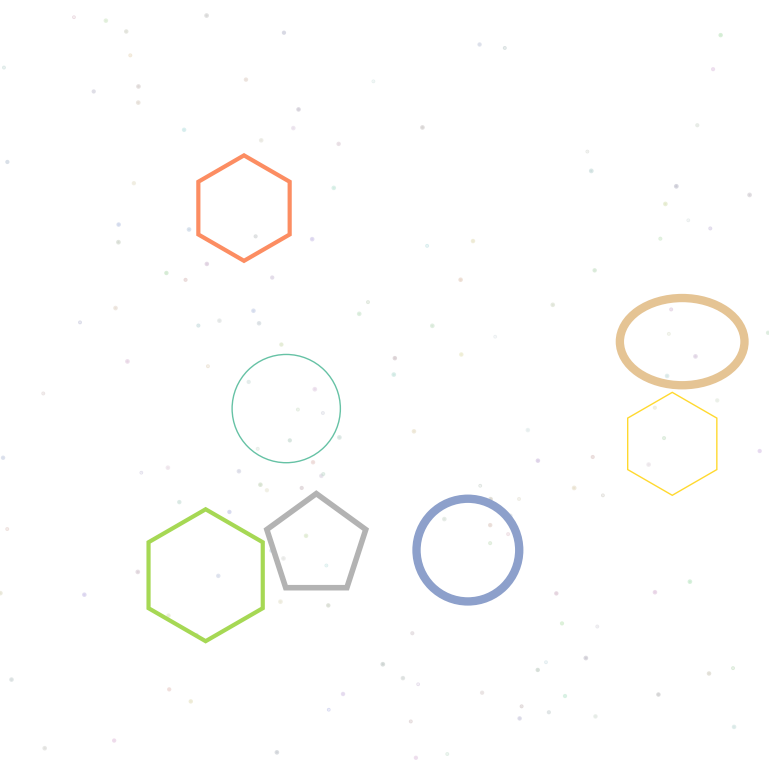[{"shape": "circle", "thickness": 0.5, "radius": 0.35, "center": [0.372, 0.469]}, {"shape": "hexagon", "thickness": 1.5, "radius": 0.34, "center": [0.317, 0.73]}, {"shape": "circle", "thickness": 3, "radius": 0.33, "center": [0.608, 0.286]}, {"shape": "hexagon", "thickness": 1.5, "radius": 0.43, "center": [0.267, 0.253]}, {"shape": "hexagon", "thickness": 0.5, "radius": 0.33, "center": [0.873, 0.424]}, {"shape": "oval", "thickness": 3, "radius": 0.4, "center": [0.886, 0.556]}, {"shape": "pentagon", "thickness": 2, "radius": 0.34, "center": [0.411, 0.291]}]